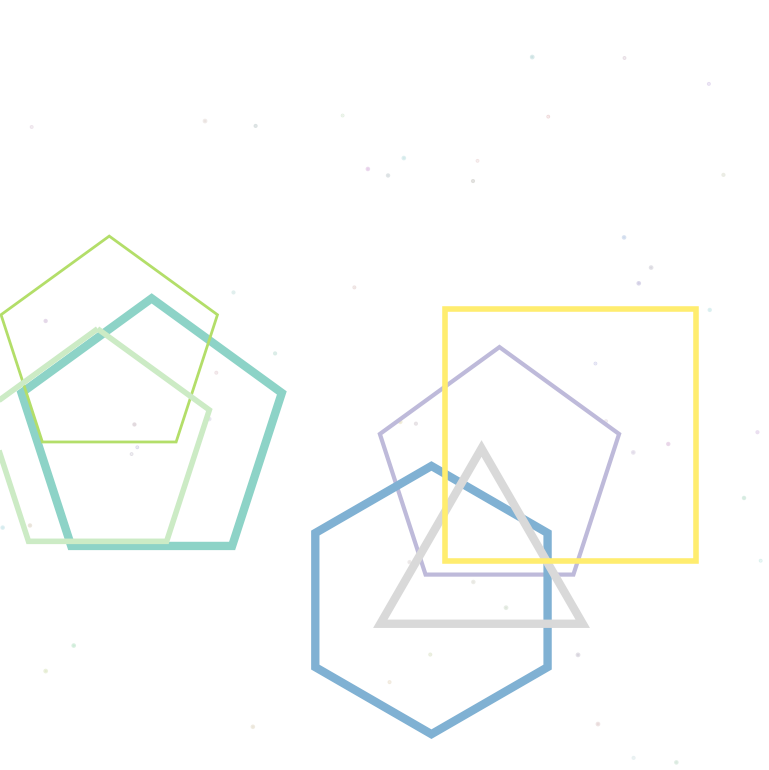[{"shape": "pentagon", "thickness": 3, "radius": 0.89, "center": [0.197, 0.435]}, {"shape": "pentagon", "thickness": 1.5, "radius": 0.82, "center": [0.649, 0.386]}, {"shape": "hexagon", "thickness": 3, "radius": 0.87, "center": [0.56, 0.221]}, {"shape": "pentagon", "thickness": 1, "radius": 0.74, "center": [0.142, 0.546]}, {"shape": "triangle", "thickness": 3, "radius": 0.76, "center": [0.625, 0.266]}, {"shape": "pentagon", "thickness": 2, "radius": 0.76, "center": [0.127, 0.42]}, {"shape": "square", "thickness": 2, "radius": 0.82, "center": [0.741, 0.435]}]